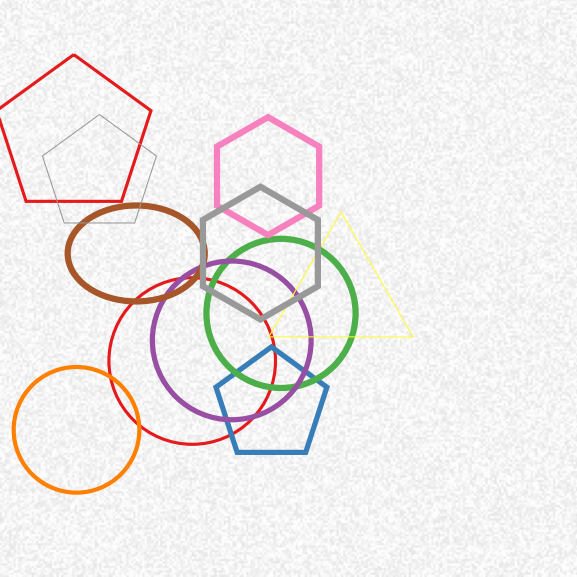[{"shape": "pentagon", "thickness": 1.5, "radius": 0.7, "center": [0.128, 0.764]}, {"shape": "circle", "thickness": 1.5, "radius": 0.72, "center": [0.333, 0.374]}, {"shape": "pentagon", "thickness": 2.5, "radius": 0.5, "center": [0.47, 0.297]}, {"shape": "circle", "thickness": 3, "radius": 0.65, "center": [0.487, 0.456]}, {"shape": "circle", "thickness": 2.5, "radius": 0.69, "center": [0.401, 0.41]}, {"shape": "circle", "thickness": 2, "radius": 0.54, "center": [0.132, 0.255]}, {"shape": "triangle", "thickness": 0.5, "radius": 0.72, "center": [0.59, 0.488]}, {"shape": "oval", "thickness": 3, "radius": 0.59, "center": [0.236, 0.56]}, {"shape": "hexagon", "thickness": 3, "radius": 0.51, "center": [0.464, 0.694]}, {"shape": "hexagon", "thickness": 3, "radius": 0.57, "center": [0.451, 0.561]}, {"shape": "pentagon", "thickness": 0.5, "radius": 0.52, "center": [0.172, 0.697]}]